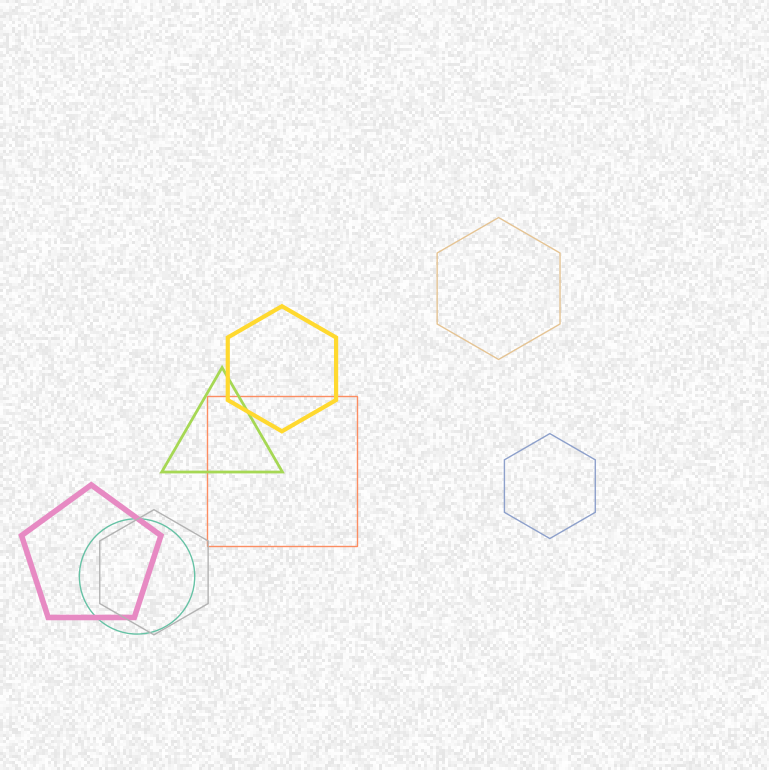[{"shape": "circle", "thickness": 0.5, "radius": 0.37, "center": [0.178, 0.251]}, {"shape": "square", "thickness": 0.5, "radius": 0.49, "center": [0.366, 0.388]}, {"shape": "hexagon", "thickness": 0.5, "radius": 0.34, "center": [0.714, 0.369]}, {"shape": "pentagon", "thickness": 2, "radius": 0.48, "center": [0.119, 0.275]}, {"shape": "triangle", "thickness": 1, "radius": 0.45, "center": [0.288, 0.432]}, {"shape": "hexagon", "thickness": 1.5, "radius": 0.41, "center": [0.366, 0.521]}, {"shape": "hexagon", "thickness": 0.5, "radius": 0.46, "center": [0.648, 0.625]}, {"shape": "hexagon", "thickness": 0.5, "radius": 0.41, "center": [0.2, 0.257]}]